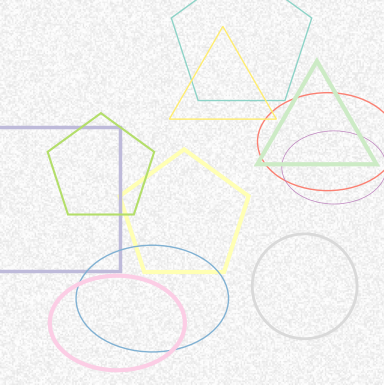[{"shape": "pentagon", "thickness": 1, "radius": 0.96, "center": [0.627, 0.894]}, {"shape": "pentagon", "thickness": 3, "radius": 0.88, "center": [0.478, 0.436]}, {"shape": "square", "thickness": 2.5, "radius": 0.94, "center": [0.125, 0.483]}, {"shape": "oval", "thickness": 1, "radius": 0.91, "center": [0.851, 0.632]}, {"shape": "oval", "thickness": 1, "radius": 0.99, "center": [0.396, 0.224]}, {"shape": "pentagon", "thickness": 1.5, "radius": 0.73, "center": [0.262, 0.561]}, {"shape": "oval", "thickness": 3, "radius": 0.88, "center": [0.305, 0.161]}, {"shape": "circle", "thickness": 2, "radius": 0.68, "center": [0.791, 0.256]}, {"shape": "oval", "thickness": 0.5, "radius": 0.68, "center": [0.868, 0.565]}, {"shape": "triangle", "thickness": 3, "radius": 0.89, "center": [0.823, 0.663]}, {"shape": "triangle", "thickness": 1, "radius": 0.8, "center": [0.579, 0.771]}]